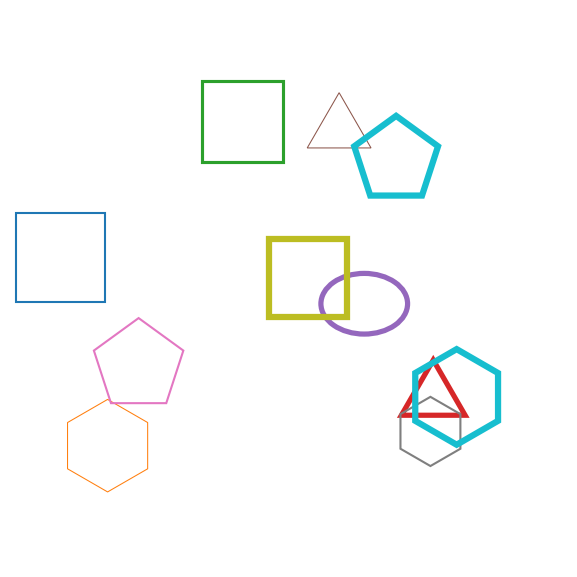[{"shape": "square", "thickness": 1, "radius": 0.39, "center": [0.105, 0.554]}, {"shape": "hexagon", "thickness": 0.5, "radius": 0.4, "center": [0.186, 0.227]}, {"shape": "square", "thickness": 1.5, "radius": 0.35, "center": [0.419, 0.789]}, {"shape": "triangle", "thickness": 2.5, "radius": 0.32, "center": [0.75, 0.312]}, {"shape": "oval", "thickness": 2.5, "radius": 0.38, "center": [0.631, 0.473]}, {"shape": "triangle", "thickness": 0.5, "radius": 0.32, "center": [0.587, 0.775]}, {"shape": "pentagon", "thickness": 1, "radius": 0.41, "center": [0.24, 0.367]}, {"shape": "hexagon", "thickness": 1, "radius": 0.3, "center": [0.745, 0.252]}, {"shape": "square", "thickness": 3, "radius": 0.34, "center": [0.533, 0.518]}, {"shape": "hexagon", "thickness": 3, "radius": 0.41, "center": [0.791, 0.312]}, {"shape": "pentagon", "thickness": 3, "radius": 0.38, "center": [0.686, 0.722]}]